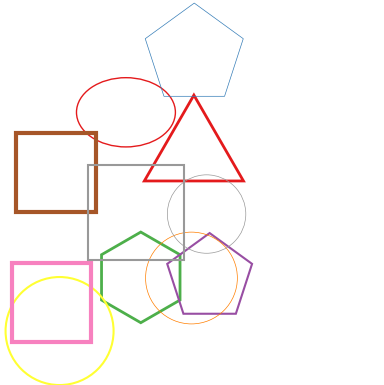[{"shape": "triangle", "thickness": 2, "radius": 0.74, "center": [0.504, 0.604]}, {"shape": "oval", "thickness": 1, "radius": 0.64, "center": [0.327, 0.708]}, {"shape": "pentagon", "thickness": 0.5, "radius": 0.67, "center": [0.505, 0.858]}, {"shape": "hexagon", "thickness": 2, "radius": 0.59, "center": [0.366, 0.28]}, {"shape": "pentagon", "thickness": 1.5, "radius": 0.58, "center": [0.545, 0.279]}, {"shape": "circle", "thickness": 0.5, "radius": 0.6, "center": [0.497, 0.278]}, {"shape": "circle", "thickness": 1.5, "radius": 0.7, "center": [0.155, 0.14]}, {"shape": "square", "thickness": 3, "radius": 0.52, "center": [0.145, 0.552]}, {"shape": "square", "thickness": 3, "radius": 0.51, "center": [0.134, 0.214]}, {"shape": "circle", "thickness": 0.5, "radius": 0.51, "center": [0.537, 0.444]}, {"shape": "square", "thickness": 1.5, "radius": 0.62, "center": [0.353, 0.448]}]